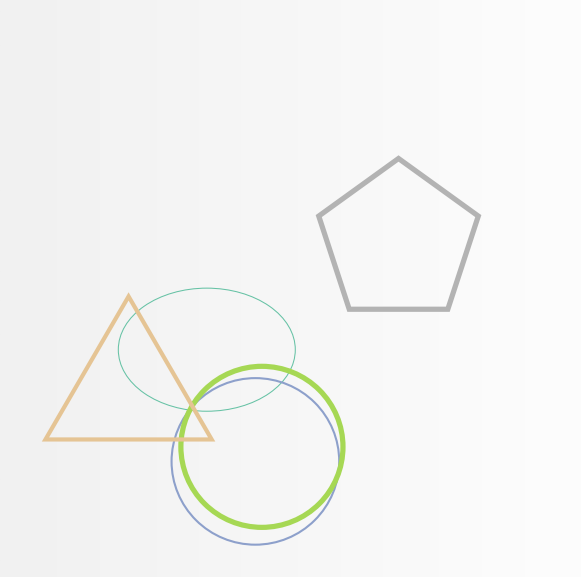[{"shape": "oval", "thickness": 0.5, "radius": 0.76, "center": [0.356, 0.394]}, {"shape": "circle", "thickness": 1, "radius": 0.72, "center": [0.439, 0.2]}, {"shape": "circle", "thickness": 2.5, "radius": 0.7, "center": [0.451, 0.225]}, {"shape": "triangle", "thickness": 2, "radius": 0.83, "center": [0.221, 0.321]}, {"shape": "pentagon", "thickness": 2.5, "radius": 0.72, "center": [0.686, 0.58]}]